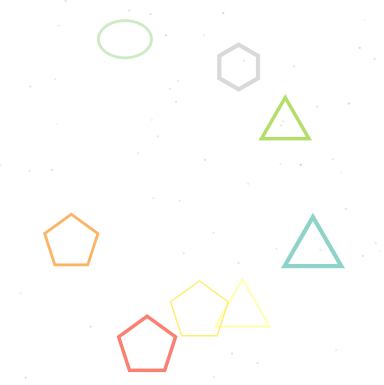[{"shape": "triangle", "thickness": 3, "radius": 0.43, "center": [0.813, 0.351]}, {"shape": "triangle", "thickness": 1.5, "radius": 0.41, "center": [0.63, 0.193]}, {"shape": "pentagon", "thickness": 2.5, "radius": 0.39, "center": [0.382, 0.101]}, {"shape": "pentagon", "thickness": 2, "radius": 0.36, "center": [0.185, 0.371]}, {"shape": "triangle", "thickness": 2.5, "radius": 0.36, "center": [0.741, 0.675]}, {"shape": "hexagon", "thickness": 3, "radius": 0.29, "center": [0.62, 0.826]}, {"shape": "oval", "thickness": 2, "radius": 0.35, "center": [0.325, 0.898]}, {"shape": "pentagon", "thickness": 1, "radius": 0.39, "center": [0.518, 0.192]}]